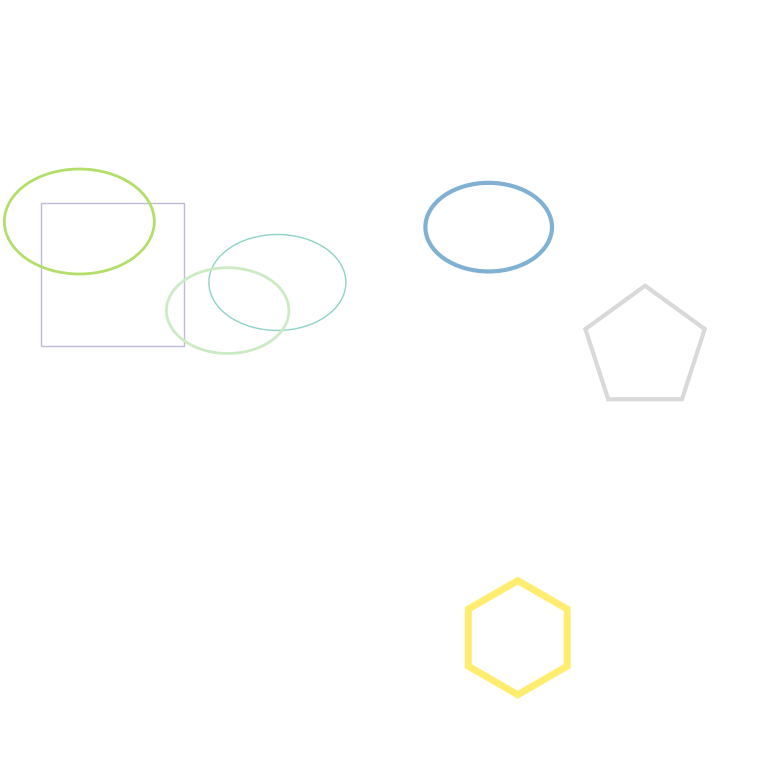[{"shape": "oval", "thickness": 0.5, "radius": 0.44, "center": [0.36, 0.633]}, {"shape": "square", "thickness": 0.5, "radius": 0.46, "center": [0.146, 0.644]}, {"shape": "oval", "thickness": 1.5, "radius": 0.41, "center": [0.635, 0.705]}, {"shape": "oval", "thickness": 1, "radius": 0.49, "center": [0.103, 0.712]}, {"shape": "pentagon", "thickness": 1.5, "radius": 0.41, "center": [0.838, 0.547]}, {"shape": "oval", "thickness": 1, "radius": 0.4, "center": [0.296, 0.597]}, {"shape": "hexagon", "thickness": 2.5, "radius": 0.37, "center": [0.672, 0.172]}]